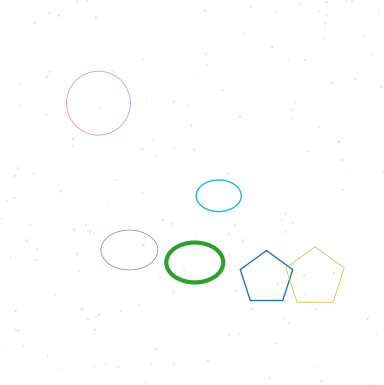[{"shape": "pentagon", "thickness": 1, "radius": 0.36, "center": [0.692, 0.277]}, {"shape": "oval", "thickness": 3, "radius": 0.37, "center": [0.506, 0.318]}, {"shape": "oval", "thickness": 0.5, "radius": 0.37, "center": [0.336, 0.351]}, {"shape": "circle", "thickness": 0.5, "radius": 0.42, "center": [0.256, 0.732]}, {"shape": "pentagon", "thickness": 0.5, "radius": 0.4, "center": [0.818, 0.279]}, {"shape": "oval", "thickness": 1, "radius": 0.29, "center": [0.568, 0.491]}]